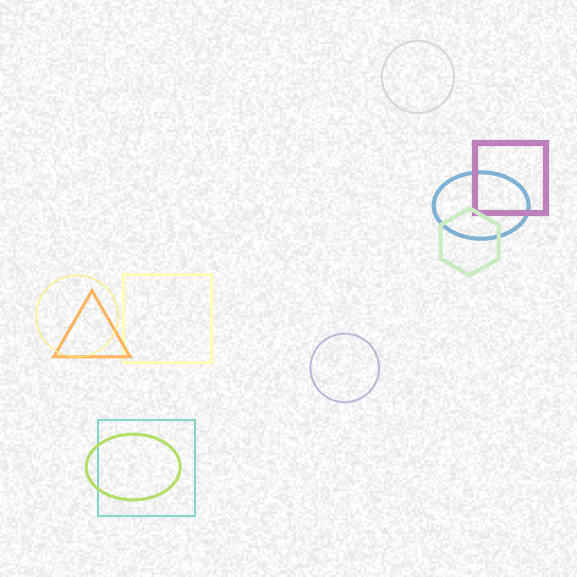[{"shape": "square", "thickness": 1, "radius": 0.42, "center": [0.254, 0.188]}, {"shape": "square", "thickness": 1.5, "radius": 0.38, "center": [0.289, 0.448]}, {"shape": "circle", "thickness": 1, "radius": 0.3, "center": [0.597, 0.362]}, {"shape": "oval", "thickness": 2, "radius": 0.41, "center": [0.833, 0.643]}, {"shape": "triangle", "thickness": 1.5, "radius": 0.38, "center": [0.159, 0.42]}, {"shape": "oval", "thickness": 1.5, "radius": 0.41, "center": [0.231, 0.19]}, {"shape": "circle", "thickness": 1, "radius": 0.31, "center": [0.724, 0.866]}, {"shape": "square", "thickness": 3, "radius": 0.3, "center": [0.884, 0.692]}, {"shape": "hexagon", "thickness": 2, "radius": 0.29, "center": [0.813, 0.58]}, {"shape": "circle", "thickness": 0.5, "radius": 0.35, "center": [0.134, 0.452]}]